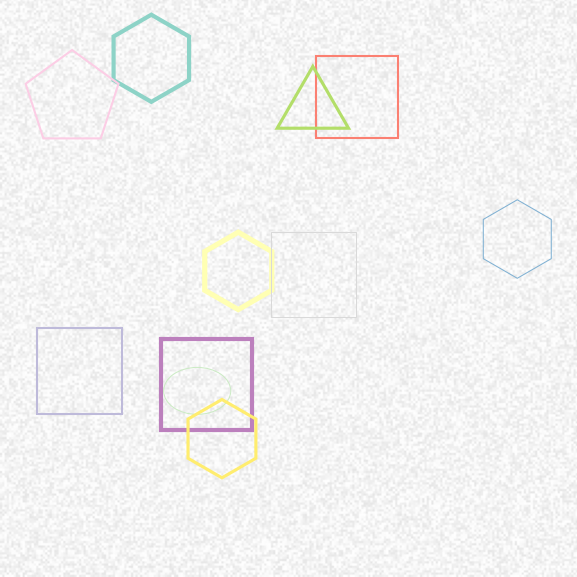[{"shape": "hexagon", "thickness": 2, "radius": 0.38, "center": [0.262, 0.898]}, {"shape": "hexagon", "thickness": 2.5, "radius": 0.34, "center": [0.413, 0.53]}, {"shape": "square", "thickness": 1, "radius": 0.37, "center": [0.137, 0.357]}, {"shape": "square", "thickness": 1, "radius": 0.36, "center": [0.618, 0.831]}, {"shape": "hexagon", "thickness": 0.5, "radius": 0.34, "center": [0.896, 0.585]}, {"shape": "triangle", "thickness": 1.5, "radius": 0.36, "center": [0.542, 0.813]}, {"shape": "pentagon", "thickness": 1, "radius": 0.42, "center": [0.125, 0.828]}, {"shape": "square", "thickness": 0.5, "radius": 0.37, "center": [0.542, 0.524]}, {"shape": "square", "thickness": 2, "radius": 0.39, "center": [0.358, 0.333]}, {"shape": "oval", "thickness": 0.5, "radius": 0.29, "center": [0.341, 0.322]}, {"shape": "hexagon", "thickness": 1.5, "radius": 0.34, "center": [0.384, 0.24]}]